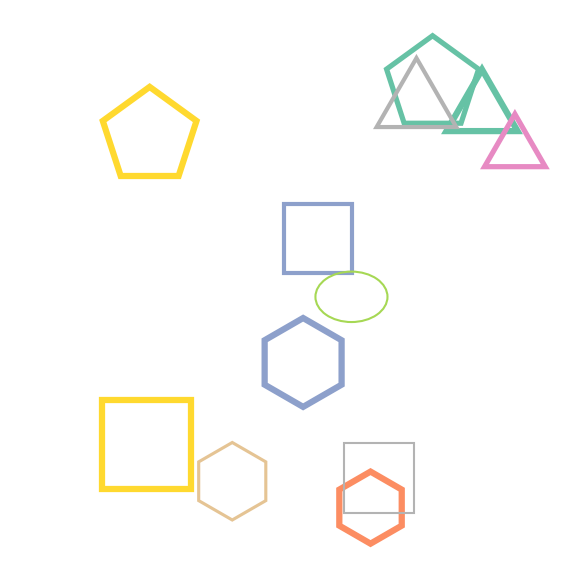[{"shape": "pentagon", "thickness": 2.5, "radius": 0.42, "center": [0.749, 0.854]}, {"shape": "triangle", "thickness": 3, "radius": 0.36, "center": [0.835, 0.808]}, {"shape": "hexagon", "thickness": 3, "radius": 0.31, "center": [0.642, 0.12]}, {"shape": "square", "thickness": 2, "radius": 0.3, "center": [0.55, 0.586]}, {"shape": "hexagon", "thickness": 3, "radius": 0.38, "center": [0.525, 0.372]}, {"shape": "triangle", "thickness": 2.5, "radius": 0.3, "center": [0.892, 0.741]}, {"shape": "oval", "thickness": 1, "radius": 0.31, "center": [0.609, 0.485]}, {"shape": "square", "thickness": 3, "radius": 0.39, "center": [0.253, 0.229]}, {"shape": "pentagon", "thickness": 3, "radius": 0.43, "center": [0.259, 0.763]}, {"shape": "hexagon", "thickness": 1.5, "radius": 0.34, "center": [0.402, 0.166]}, {"shape": "square", "thickness": 1, "radius": 0.3, "center": [0.656, 0.172]}, {"shape": "triangle", "thickness": 2, "radius": 0.4, "center": [0.721, 0.819]}]